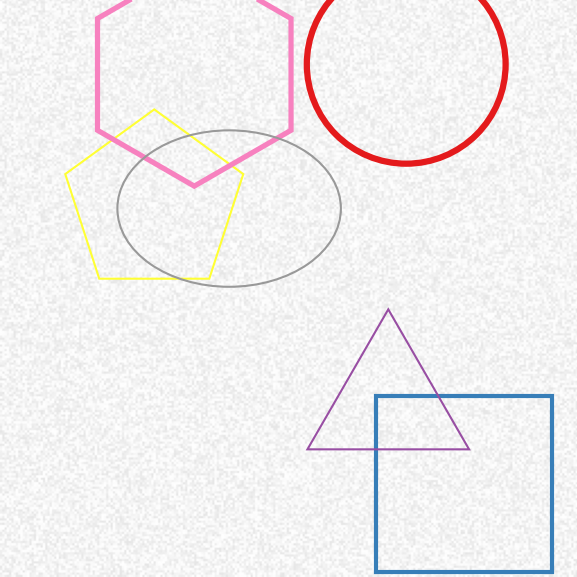[{"shape": "circle", "thickness": 3, "radius": 0.86, "center": [0.703, 0.888]}, {"shape": "square", "thickness": 2, "radius": 0.76, "center": [0.804, 0.161]}, {"shape": "triangle", "thickness": 1, "radius": 0.81, "center": [0.672, 0.302]}, {"shape": "pentagon", "thickness": 1, "radius": 0.81, "center": [0.267, 0.648]}, {"shape": "hexagon", "thickness": 2.5, "radius": 0.97, "center": [0.336, 0.87]}, {"shape": "oval", "thickness": 1, "radius": 0.97, "center": [0.397, 0.638]}]